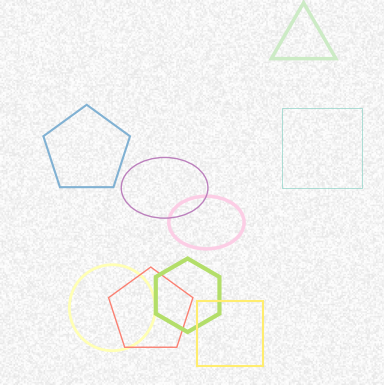[{"shape": "square", "thickness": 0.5, "radius": 0.52, "center": [0.837, 0.616]}, {"shape": "circle", "thickness": 2, "radius": 0.56, "center": [0.292, 0.201]}, {"shape": "pentagon", "thickness": 1, "radius": 0.58, "center": [0.392, 0.191]}, {"shape": "pentagon", "thickness": 1.5, "radius": 0.59, "center": [0.225, 0.61]}, {"shape": "hexagon", "thickness": 3, "radius": 0.48, "center": [0.487, 0.233]}, {"shape": "oval", "thickness": 2.5, "radius": 0.49, "center": [0.536, 0.422]}, {"shape": "oval", "thickness": 1, "radius": 0.56, "center": [0.428, 0.512]}, {"shape": "triangle", "thickness": 2.5, "radius": 0.48, "center": [0.789, 0.896]}, {"shape": "square", "thickness": 1.5, "radius": 0.43, "center": [0.598, 0.134]}]